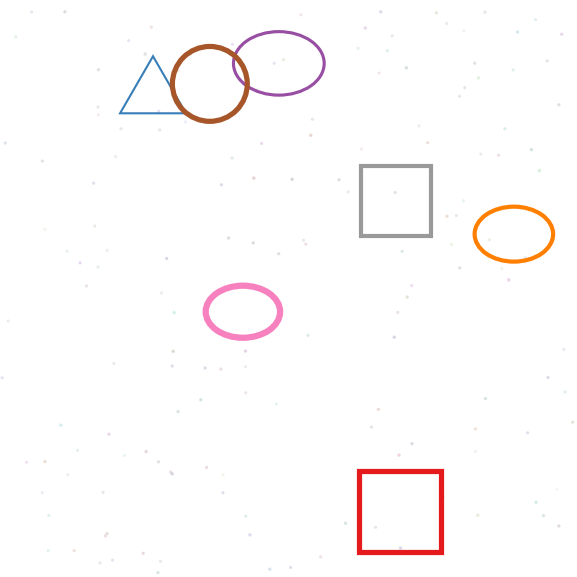[{"shape": "square", "thickness": 2.5, "radius": 0.35, "center": [0.693, 0.113]}, {"shape": "triangle", "thickness": 1, "radius": 0.33, "center": [0.265, 0.836]}, {"shape": "oval", "thickness": 1.5, "radius": 0.39, "center": [0.483, 0.889]}, {"shape": "oval", "thickness": 2, "radius": 0.34, "center": [0.89, 0.594]}, {"shape": "circle", "thickness": 2.5, "radius": 0.32, "center": [0.363, 0.854]}, {"shape": "oval", "thickness": 3, "radius": 0.32, "center": [0.421, 0.459]}, {"shape": "square", "thickness": 2, "radius": 0.3, "center": [0.686, 0.65]}]